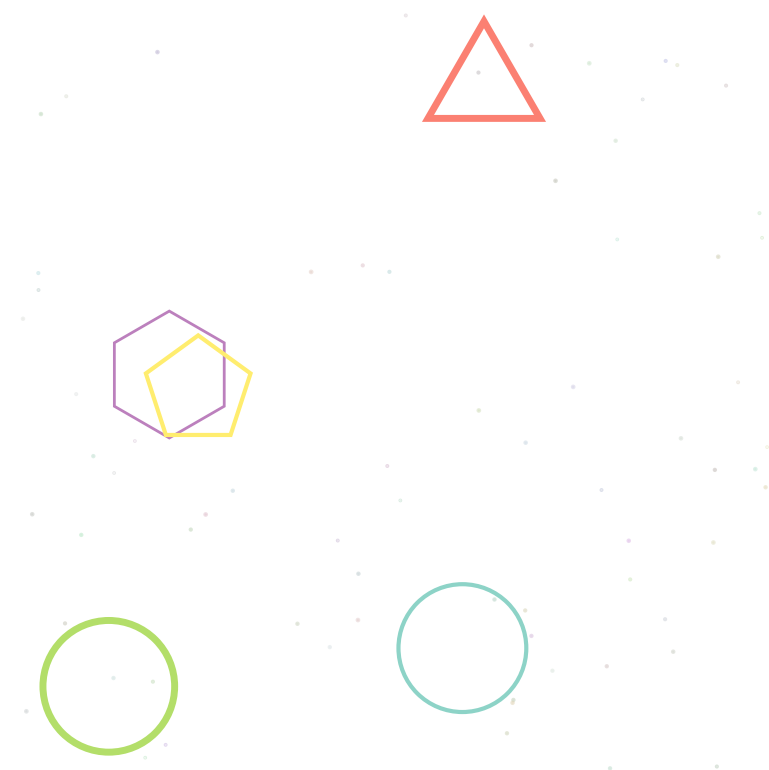[{"shape": "circle", "thickness": 1.5, "radius": 0.42, "center": [0.601, 0.158]}, {"shape": "triangle", "thickness": 2.5, "radius": 0.42, "center": [0.629, 0.888]}, {"shape": "circle", "thickness": 2.5, "radius": 0.43, "center": [0.141, 0.109]}, {"shape": "hexagon", "thickness": 1, "radius": 0.41, "center": [0.22, 0.514]}, {"shape": "pentagon", "thickness": 1.5, "radius": 0.36, "center": [0.257, 0.493]}]